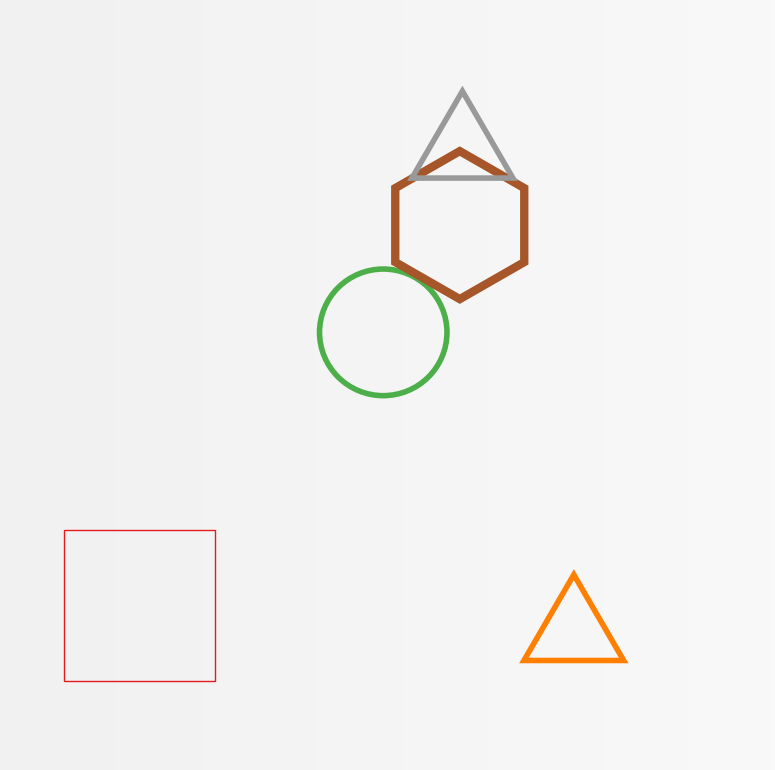[{"shape": "square", "thickness": 0.5, "radius": 0.49, "center": [0.18, 0.213]}, {"shape": "circle", "thickness": 2, "radius": 0.41, "center": [0.495, 0.568]}, {"shape": "triangle", "thickness": 2, "radius": 0.37, "center": [0.74, 0.179]}, {"shape": "hexagon", "thickness": 3, "radius": 0.48, "center": [0.593, 0.708]}, {"shape": "triangle", "thickness": 2, "radius": 0.38, "center": [0.597, 0.806]}]